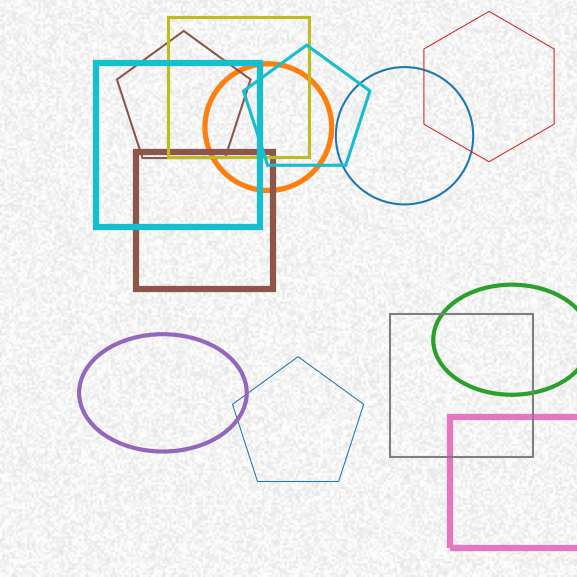[{"shape": "pentagon", "thickness": 0.5, "radius": 0.6, "center": [0.516, 0.262]}, {"shape": "circle", "thickness": 1, "radius": 0.59, "center": [0.7, 0.764]}, {"shape": "circle", "thickness": 2.5, "radius": 0.55, "center": [0.465, 0.779]}, {"shape": "oval", "thickness": 2, "radius": 0.68, "center": [0.886, 0.411]}, {"shape": "hexagon", "thickness": 0.5, "radius": 0.65, "center": [0.847, 0.849]}, {"shape": "oval", "thickness": 2, "radius": 0.73, "center": [0.282, 0.319]}, {"shape": "square", "thickness": 3, "radius": 0.59, "center": [0.354, 0.617]}, {"shape": "pentagon", "thickness": 1, "radius": 0.61, "center": [0.318, 0.824]}, {"shape": "square", "thickness": 3, "radius": 0.57, "center": [0.894, 0.163]}, {"shape": "square", "thickness": 1, "radius": 0.62, "center": [0.799, 0.332]}, {"shape": "square", "thickness": 1.5, "radius": 0.61, "center": [0.413, 0.849]}, {"shape": "pentagon", "thickness": 1.5, "radius": 0.58, "center": [0.531, 0.806]}, {"shape": "square", "thickness": 3, "radius": 0.71, "center": [0.308, 0.748]}]